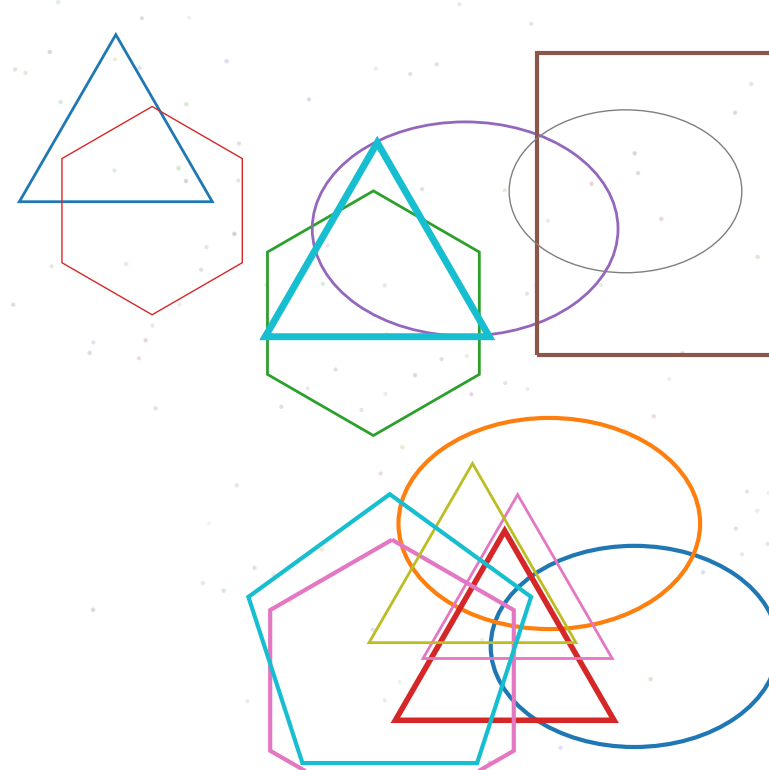[{"shape": "triangle", "thickness": 1, "radius": 0.72, "center": [0.15, 0.81]}, {"shape": "oval", "thickness": 1.5, "radius": 0.93, "center": [0.824, 0.16]}, {"shape": "oval", "thickness": 1.5, "radius": 0.98, "center": [0.713, 0.32]}, {"shape": "hexagon", "thickness": 1, "radius": 0.79, "center": [0.485, 0.593]}, {"shape": "triangle", "thickness": 2, "radius": 0.82, "center": [0.655, 0.147]}, {"shape": "hexagon", "thickness": 0.5, "radius": 0.68, "center": [0.198, 0.726]}, {"shape": "oval", "thickness": 1, "radius": 0.99, "center": [0.604, 0.703]}, {"shape": "square", "thickness": 1.5, "radius": 0.98, "center": [0.893, 0.735]}, {"shape": "triangle", "thickness": 1, "radius": 0.71, "center": [0.672, 0.216]}, {"shape": "hexagon", "thickness": 1.5, "radius": 0.91, "center": [0.509, 0.116]}, {"shape": "oval", "thickness": 0.5, "radius": 0.76, "center": [0.812, 0.752]}, {"shape": "triangle", "thickness": 1, "radius": 0.78, "center": [0.614, 0.243]}, {"shape": "triangle", "thickness": 2.5, "radius": 0.84, "center": [0.49, 0.647]}, {"shape": "pentagon", "thickness": 1.5, "radius": 0.96, "center": [0.506, 0.165]}]